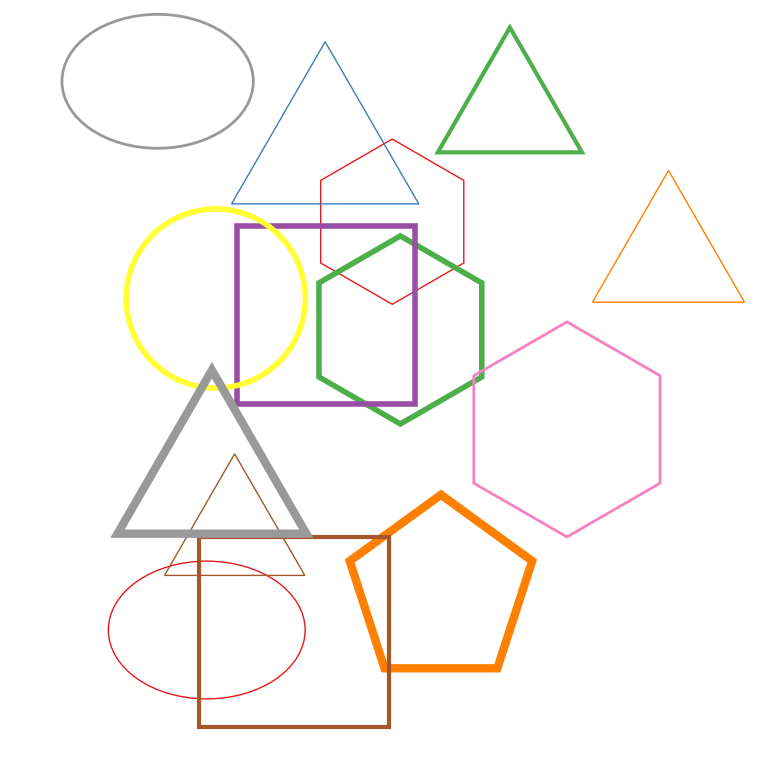[{"shape": "hexagon", "thickness": 0.5, "radius": 0.54, "center": [0.509, 0.712]}, {"shape": "oval", "thickness": 0.5, "radius": 0.64, "center": [0.269, 0.182]}, {"shape": "triangle", "thickness": 0.5, "radius": 0.7, "center": [0.422, 0.805]}, {"shape": "triangle", "thickness": 1.5, "radius": 0.54, "center": [0.662, 0.856]}, {"shape": "hexagon", "thickness": 2, "radius": 0.61, "center": [0.52, 0.572]}, {"shape": "square", "thickness": 2, "radius": 0.58, "center": [0.423, 0.591]}, {"shape": "triangle", "thickness": 0.5, "radius": 0.57, "center": [0.868, 0.665]}, {"shape": "pentagon", "thickness": 3, "radius": 0.62, "center": [0.573, 0.233]}, {"shape": "circle", "thickness": 2, "radius": 0.58, "center": [0.28, 0.612]}, {"shape": "triangle", "thickness": 0.5, "radius": 0.53, "center": [0.305, 0.305]}, {"shape": "square", "thickness": 1.5, "radius": 0.62, "center": [0.381, 0.18]}, {"shape": "hexagon", "thickness": 1, "radius": 0.7, "center": [0.736, 0.442]}, {"shape": "triangle", "thickness": 3, "radius": 0.71, "center": [0.275, 0.378]}, {"shape": "oval", "thickness": 1, "radius": 0.62, "center": [0.205, 0.894]}]